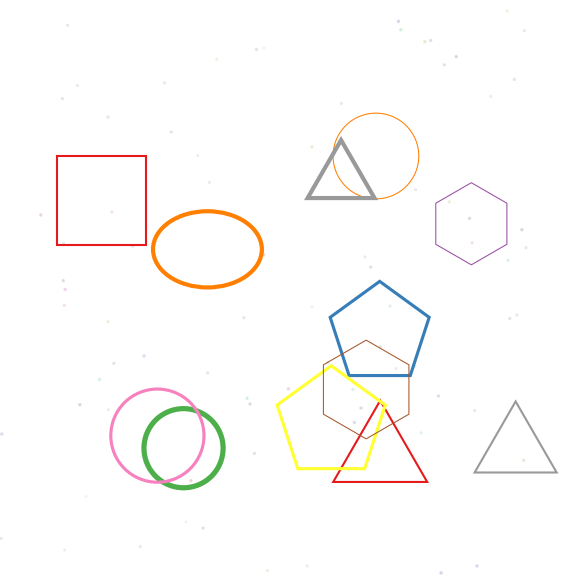[{"shape": "triangle", "thickness": 1, "radius": 0.47, "center": [0.658, 0.212]}, {"shape": "square", "thickness": 1, "radius": 0.39, "center": [0.176, 0.651]}, {"shape": "pentagon", "thickness": 1.5, "radius": 0.45, "center": [0.657, 0.422]}, {"shape": "circle", "thickness": 2.5, "radius": 0.34, "center": [0.318, 0.223]}, {"shape": "hexagon", "thickness": 0.5, "radius": 0.36, "center": [0.816, 0.612]}, {"shape": "oval", "thickness": 2, "radius": 0.47, "center": [0.359, 0.567]}, {"shape": "circle", "thickness": 0.5, "radius": 0.37, "center": [0.651, 0.729]}, {"shape": "pentagon", "thickness": 1.5, "radius": 0.49, "center": [0.574, 0.267]}, {"shape": "hexagon", "thickness": 0.5, "radius": 0.43, "center": [0.634, 0.325]}, {"shape": "circle", "thickness": 1.5, "radius": 0.4, "center": [0.273, 0.245]}, {"shape": "triangle", "thickness": 1, "radius": 0.41, "center": [0.893, 0.222]}, {"shape": "triangle", "thickness": 2, "radius": 0.33, "center": [0.591, 0.69]}]